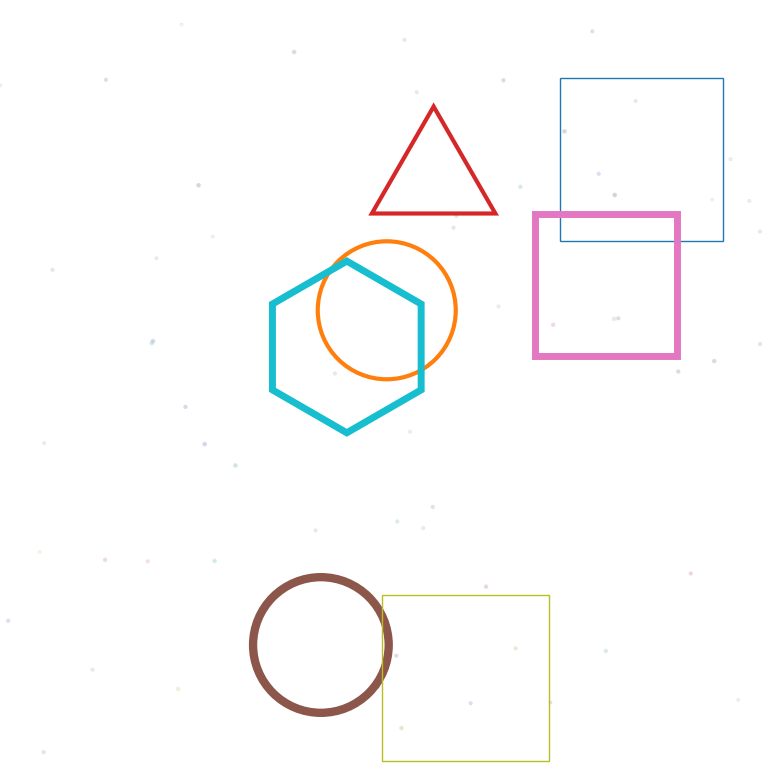[{"shape": "square", "thickness": 0.5, "radius": 0.53, "center": [0.833, 0.793]}, {"shape": "circle", "thickness": 1.5, "radius": 0.45, "center": [0.502, 0.597]}, {"shape": "triangle", "thickness": 1.5, "radius": 0.46, "center": [0.563, 0.769]}, {"shape": "circle", "thickness": 3, "radius": 0.44, "center": [0.417, 0.162]}, {"shape": "square", "thickness": 2.5, "radius": 0.46, "center": [0.787, 0.63]}, {"shape": "square", "thickness": 0.5, "radius": 0.54, "center": [0.605, 0.119]}, {"shape": "hexagon", "thickness": 2.5, "radius": 0.56, "center": [0.45, 0.549]}]